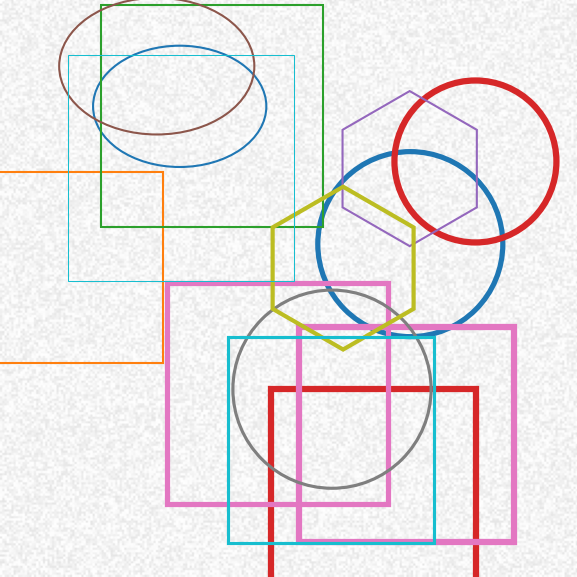[{"shape": "circle", "thickness": 2.5, "radius": 0.8, "center": [0.71, 0.576]}, {"shape": "oval", "thickness": 1, "radius": 0.75, "center": [0.311, 0.815]}, {"shape": "square", "thickness": 1, "radius": 0.83, "center": [0.116, 0.536]}, {"shape": "square", "thickness": 1, "radius": 0.96, "center": [0.367, 0.798]}, {"shape": "square", "thickness": 3, "radius": 0.89, "center": [0.647, 0.148]}, {"shape": "circle", "thickness": 3, "radius": 0.7, "center": [0.823, 0.72]}, {"shape": "hexagon", "thickness": 1, "radius": 0.67, "center": [0.709, 0.707]}, {"shape": "oval", "thickness": 1, "radius": 0.84, "center": [0.271, 0.885]}, {"shape": "square", "thickness": 3, "radius": 0.93, "center": [0.704, 0.246]}, {"shape": "square", "thickness": 2.5, "radius": 0.96, "center": [0.481, 0.318]}, {"shape": "circle", "thickness": 1.5, "radius": 0.86, "center": [0.575, 0.325]}, {"shape": "hexagon", "thickness": 2, "radius": 0.7, "center": [0.594, 0.535]}, {"shape": "square", "thickness": 0.5, "radius": 0.98, "center": [0.313, 0.708]}, {"shape": "square", "thickness": 1.5, "radius": 0.89, "center": [0.574, 0.237]}]